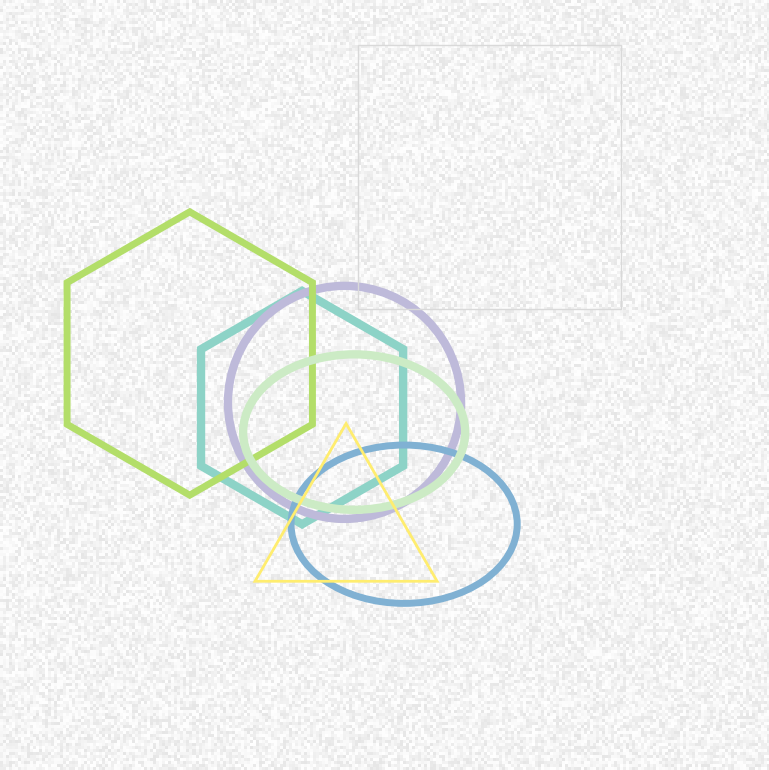[{"shape": "hexagon", "thickness": 3, "radius": 0.76, "center": [0.392, 0.471]}, {"shape": "circle", "thickness": 3, "radius": 0.76, "center": [0.447, 0.477]}, {"shape": "oval", "thickness": 2.5, "radius": 0.73, "center": [0.525, 0.319]}, {"shape": "hexagon", "thickness": 2.5, "radius": 0.92, "center": [0.246, 0.541]}, {"shape": "square", "thickness": 0.5, "radius": 0.86, "center": [0.635, 0.77]}, {"shape": "oval", "thickness": 3, "radius": 0.72, "center": [0.46, 0.439]}, {"shape": "triangle", "thickness": 1, "radius": 0.68, "center": [0.449, 0.313]}]